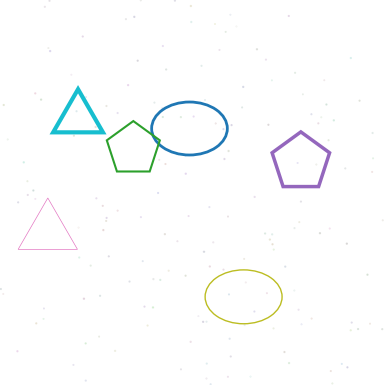[{"shape": "oval", "thickness": 2, "radius": 0.49, "center": [0.492, 0.666]}, {"shape": "pentagon", "thickness": 1.5, "radius": 0.36, "center": [0.346, 0.613]}, {"shape": "pentagon", "thickness": 2.5, "radius": 0.39, "center": [0.781, 0.579]}, {"shape": "triangle", "thickness": 0.5, "radius": 0.44, "center": [0.124, 0.397]}, {"shape": "oval", "thickness": 1, "radius": 0.5, "center": [0.633, 0.229]}, {"shape": "triangle", "thickness": 3, "radius": 0.37, "center": [0.203, 0.694]}]